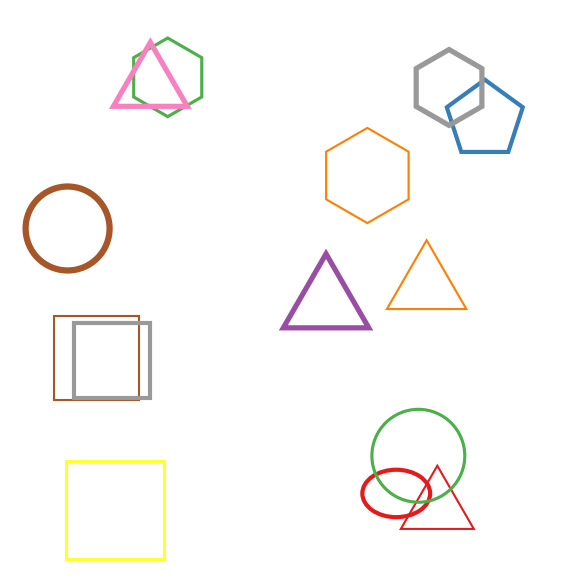[{"shape": "oval", "thickness": 2, "radius": 0.29, "center": [0.686, 0.145]}, {"shape": "triangle", "thickness": 1, "radius": 0.36, "center": [0.757, 0.12]}, {"shape": "pentagon", "thickness": 2, "radius": 0.35, "center": [0.839, 0.792]}, {"shape": "circle", "thickness": 1.5, "radius": 0.4, "center": [0.724, 0.21]}, {"shape": "hexagon", "thickness": 1.5, "radius": 0.34, "center": [0.29, 0.865]}, {"shape": "triangle", "thickness": 2.5, "radius": 0.43, "center": [0.565, 0.474]}, {"shape": "hexagon", "thickness": 1, "radius": 0.41, "center": [0.636, 0.695]}, {"shape": "triangle", "thickness": 1, "radius": 0.4, "center": [0.739, 0.504]}, {"shape": "square", "thickness": 1.5, "radius": 0.43, "center": [0.199, 0.116]}, {"shape": "square", "thickness": 1, "radius": 0.37, "center": [0.167, 0.379]}, {"shape": "circle", "thickness": 3, "radius": 0.36, "center": [0.117, 0.603]}, {"shape": "triangle", "thickness": 2.5, "radius": 0.37, "center": [0.26, 0.852]}, {"shape": "hexagon", "thickness": 2.5, "radius": 0.33, "center": [0.778, 0.848]}, {"shape": "square", "thickness": 2, "radius": 0.33, "center": [0.193, 0.375]}]